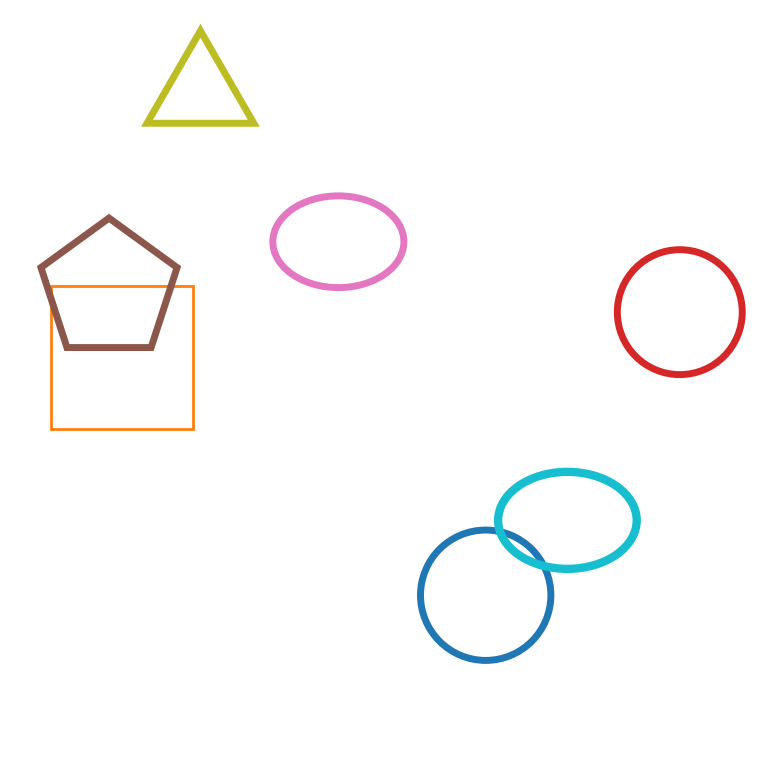[{"shape": "circle", "thickness": 2.5, "radius": 0.42, "center": [0.631, 0.227]}, {"shape": "square", "thickness": 1, "radius": 0.46, "center": [0.158, 0.536]}, {"shape": "circle", "thickness": 2.5, "radius": 0.41, "center": [0.883, 0.595]}, {"shape": "pentagon", "thickness": 2.5, "radius": 0.46, "center": [0.142, 0.624]}, {"shape": "oval", "thickness": 2.5, "radius": 0.43, "center": [0.439, 0.686]}, {"shape": "triangle", "thickness": 2.5, "radius": 0.4, "center": [0.26, 0.88]}, {"shape": "oval", "thickness": 3, "radius": 0.45, "center": [0.737, 0.324]}]